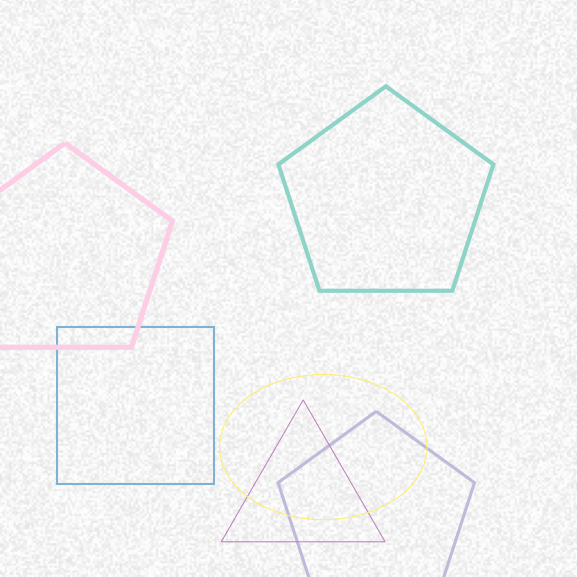[{"shape": "pentagon", "thickness": 2, "radius": 0.98, "center": [0.668, 0.654]}, {"shape": "pentagon", "thickness": 1.5, "radius": 0.89, "center": [0.652, 0.108]}, {"shape": "square", "thickness": 1, "radius": 0.68, "center": [0.234, 0.298]}, {"shape": "pentagon", "thickness": 2.5, "radius": 0.98, "center": [0.113, 0.556]}, {"shape": "triangle", "thickness": 0.5, "radius": 0.82, "center": [0.525, 0.143]}, {"shape": "oval", "thickness": 0.5, "radius": 0.9, "center": [0.56, 0.225]}]